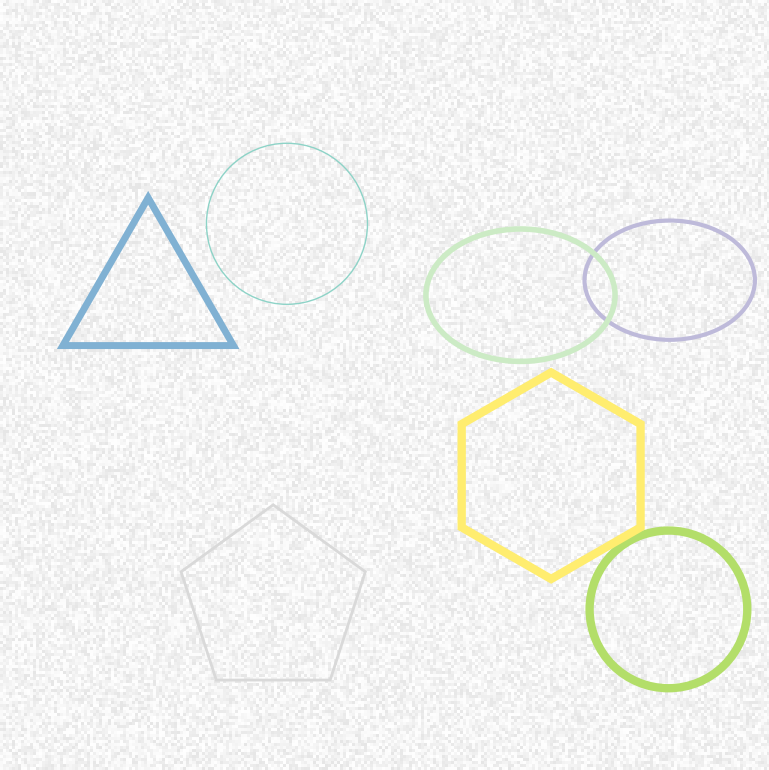[{"shape": "circle", "thickness": 0.5, "radius": 0.52, "center": [0.373, 0.709]}, {"shape": "oval", "thickness": 1.5, "radius": 0.55, "center": [0.87, 0.636]}, {"shape": "triangle", "thickness": 2.5, "radius": 0.64, "center": [0.192, 0.615]}, {"shape": "circle", "thickness": 3, "radius": 0.51, "center": [0.868, 0.209]}, {"shape": "pentagon", "thickness": 1, "radius": 0.63, "center": [0.355, 0.219]}, {"shape": "oval", "thickness": 2, "radius": 0.61, "center": [0.676, 0.617]}, {"shape": "hexagon", "thickness": 3, "radius": 0.67, "center": [0.716, 0.382]}]